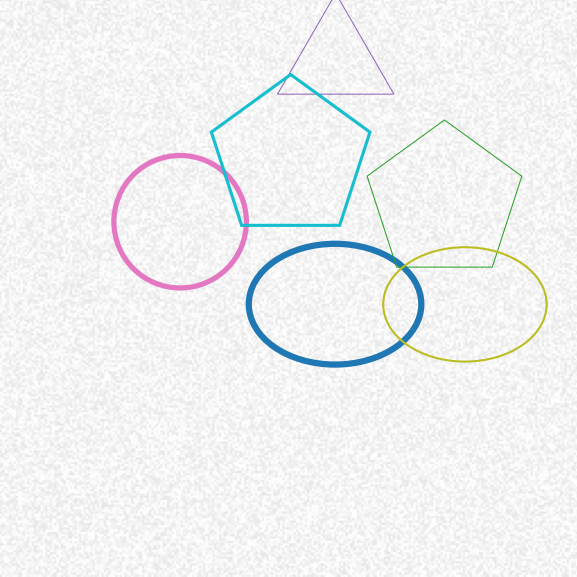[{"shape": "oval", "thickness": 3, "radius": 0.75, "center": [0.58, 0.472]}, {"shape": "pentagon", "thickness": 0.5, "radius": 0.7, "center": [0.77, 0.651]}, {"shape": "triangle", "thickness": 0.5, "radius": 0.58, "center": [0.581, 0.894]}, {"shape": "circle", "thickness": 2.5, "radius": 0.57, "center": [0.312, 0.615]}, {"shape": "oval", "thickness": 1, "radius": 0.71, "center": [0.805, 0.472]}, {"shape": "pentagon", "thickness": 1.5, "radius": 0.72, "center": [0.503, 0.726]}]